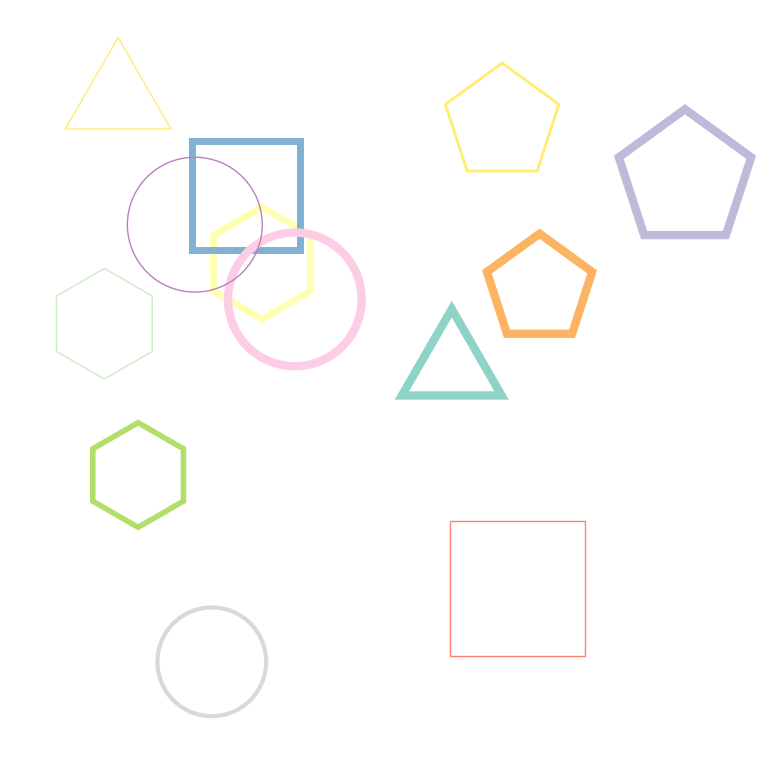[{"shape": "triangle", "thickness": 3, "radius": 0.37, "center": [0.587, 0.524]}, {"shape": "hexagon", "thickness": 2.5, "radius": 0.36, "center": [0.34, 0.658]}, {"shape": "pentagon", "thickness": 3, "radius": 0.45, "center": [0.89, 0.768]}, {"shape": "square", "thickness": 0.5, "radius": 0.44, "center": [0.672, 0.236]}, {"shape": "square", "thickness": 2.5, "radius": 0.35, "center": [0.32, 0.746]}, {"shape": "pentagon", "thickness": 3, "radius": 0.36, "center": [0.701, 0.625]}, {"shape": "hexagon", "thickness": 2, "radius": 0.34, "center": [0.179, 0.383]}, {"shape": "circle", "thickness": 3, "radius": 0.43, "center": [0.383, 0.611]}, {"shape": "circle", "thickness": 1.5, "radius": 0.35, "center": [0.275, 0.141]}, {"shape": "circle", "thickness": 0.5, "radius": 0.44, "center": [0.253, 0.708]}, {"shape": "hexagon", "thickness": 0.5, "radius": 0.36, "center": [0.135, 0.58]}, {"shape": "pentagon", "thickness": 1, "radius": 0.39, "center": [0.652, 0.841]}, {"shape": "triangle", "thickness": 0.5, "radius": 0.4, "center": [0.153, 0.872]}]